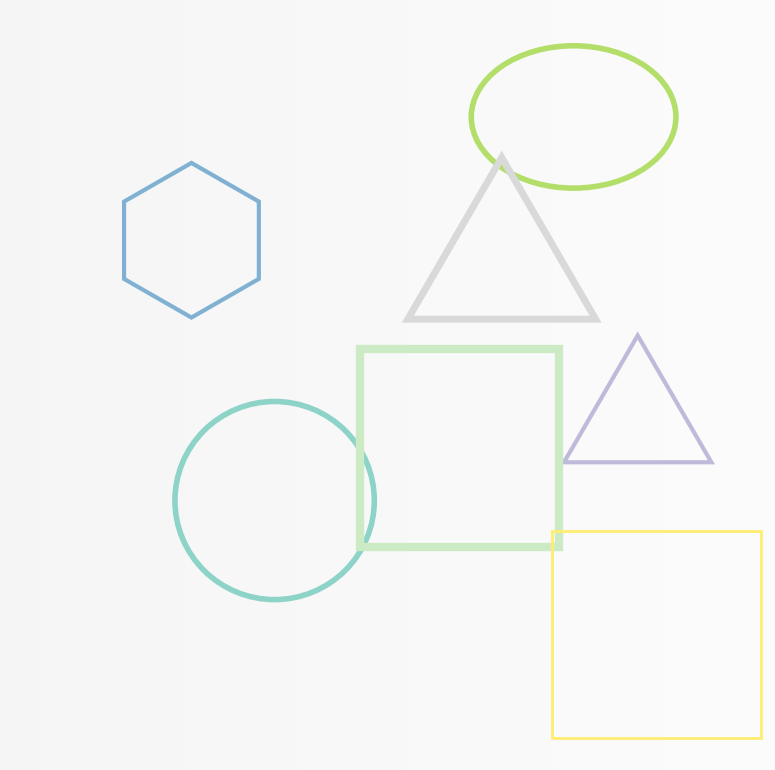[{"shape": "circle", "thickness": 2, "radius": 0.64, "center": [0.354, 0.35]}, {"shape": "triangle", "thickness": 1.5, "radius": 0.55, "center": [0.823, 0.455]}, {"shape": "hexagon", "thickness": 1.5, "radius": 0.5, "center": [0.247, 0.688]}, {"shape": "oval", "thickness": 2, "radius": 0.66, "center": [0.74, 0.848]}, {"shape": "triangle", "thickness": 2.5, "radius": 0.7, "center": [0.647, 0.655]}, {"shape": "square", "thickness": 3, "radius": 0.64, "center": [0.593, 0.418]}, {"shape": "square", "thickness": 1, "radius": 0.67, "center": [0.848, 0.176]}]